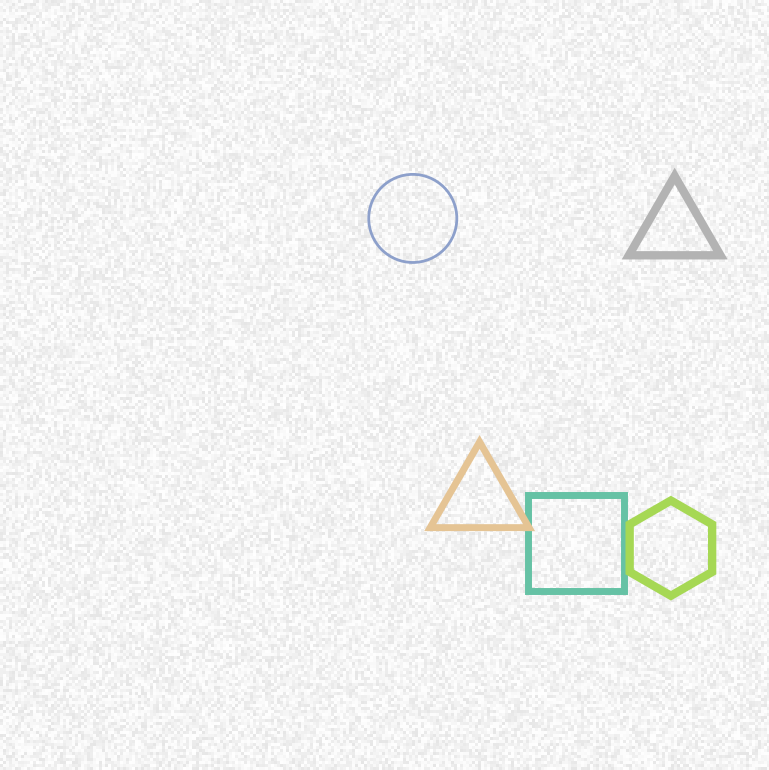[{"shape": "square", "thickness": 2.5, "radius": 0.31, "center": [0.748, 0.295]}, {"shape": "circle", "thickness": 1, "radius": 0.29, "center": [0.536, 0.716]}, {"shape": "hexagon", "thickness": 3, "radius": 0.31, "center": [0.871, 0.288]}, {"shape": "triangle", "thickness": 2.5, "radius": 0.37, "center": [0.623, 0.352]}, {"shape": "triangle", "thickness": 3, "radius": 0.34, "center": [0.876, 0.703]}]